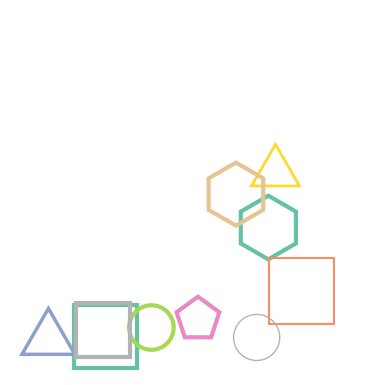[{"shape": "hexagon", "thickness": 3, "radius": 0.41, "center": [0.697, 0.409]}, {"shape": "square", "thickness": 3, "radius": 0.41, "center": [0.273, 0.125]}, {"shape": "square", "thickness": 1.5, "radius": 0.42, "center": [0.782, 0.245]}, {"shape": "triangle", "thickness": 2.5, "radius": 0.4, "center": [0.126, 0.119]}, {"shape": "pentagon", "thickness": 3, "radius": 0.29, "center": [0.514, 0.171]}, {"shape": "circle", "thickness": 3, "radius": 0.29, "center": [0.393, 0.149]}, {"shape": "triangle", "thickness": 2, "radius": 0.36, "center": [0.716, 0.553]}, {"shape": "hexagon", "thickness": 3, "radius": 0.41, "center": [0.613, 0.496]}, {"shape": "circle", "thickness": 1, "radius": 0.3, "center": [0.667, 0.123]}, {"shape": "square", "thickness": 3, "radius": 0.35, "center": [0.269, 0.144]}]